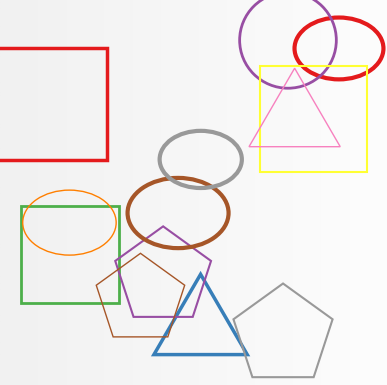[{"shape": "oval", "thickness": 3, "radius": 0.57, "center": [0.875, 0.874]}, {"shape": "square", "thickness": 2.5, "radius": 0.73, "center": [0.13, 0.73]}, {"shape": "triangle", "thickness": 2.5, "radius": 0.7, "center": [0.518, 0.148]}, {"shape": "square", "thickness": 2, "radius": 0.63, "center": [0.18, 0.339]}, {"shape": "pentagon", "thickness": 1.5, "radius": 0.65, "center": [0.421, 0.282]}, {"shape": "circle", "thickness": 2, "radius": 0.62, "center": [0.743, 0.896]}, {"shape": "oval", "thickness": 1, "radius": 0.6, "center": [0.179, 0.422]}, {"shape": "square", "thickness": 1.5, "radius": 0.69, "center": [0.809, 0.692]}, {"shape": "oval", "thickness": 3, "radius": 0.65, "center": [0.46, 0.447]}, {"shape": "pentagon", "thickness": 1, "radius": 0.6, "center": [0.363, 0.222]}, {"shape": "triangle", "thickness": 1, "radius": 0.68, "center": [0.76, 0.687]}, {"shape": "pentagon", "thickness": 1.5, "radius": 0.67, "center": [0.73, 0.129]}, {"shape": "oval", "thickness": 3, "radius": 0.53, "center": [0.518, 0.586]}]